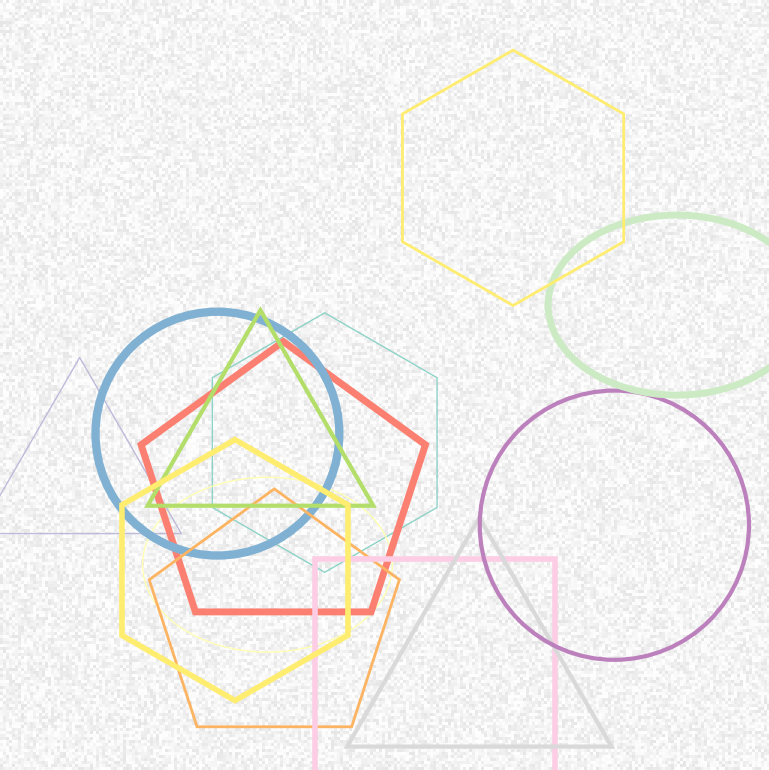[{"shape": "hexagon", "thickness": 0.5, "radius": 0.84, "center": [0.422, 0.425]}, {"shape": "oval", "thickness": 0.5, "radius": 0.81, "center": [0.347, 0.267]}, {"shape": "triangle", "thickness": 0.5, "radius": 0.76, "center": [0.103, 0.383]}, {"shape": "pentagon", "thickness": 2.5, "radius": 0.97, "center": [0.368, 0.362]}, {"shape": "circle", "thickness": 3, "radius": 0.79, "center": [0.282, 0.437]}, {"shape": "pentagon", "thickness": 1, "radius": 0.85, "center": [0.356, 0.194]}, {"shape": "triangle", "thickness": 1.5, "radius": 0.85, "center": [0.338, 0.428]}, {"shape": "square", "thickness": 2, "radius": 0.78, "center": [0.565, 0.119]}, {"shape": "triangle", "thickness": 1.5, "radius": 0.99, "center": [0.622, 0.13]}, {"shape": "circle", "thickness": 1.5, "radius": 0.87, "center": [0.798, 0.318]}, {"shape": "oval", "thickness": 2.5, "radius": 0.84, "center": [0.879, 0.604]}, {"shape": "hexagon", "thickness": 1, "radius": 0.83, "center": [0.666, 0.769]}, {"shape": "hexagon", "thickness": 2, "radius": 0.85, "center": [0.305, 0.26]}]